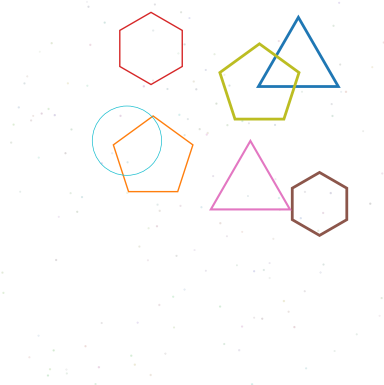[{"shape": "triangle", "thickness": 2, "radius": 0.6, "center": [0.775, 0.835]}, {"shape": "pentagon", "thickness": 1, "radius": 0.54, "center": [0.398, 0.59]}, {"shape": "hexagon", "thickness": 1, "radius": 0.47, "center": [0.392, 0.874]}, {"shape": "hexagon", "thickness": 2, "radius": 0.41, "center": [0.83, 0.47]}, {"shape": "triangle", "thickness": 1.5, "radius": 0.59, "center": [0.65, 0.515]}, {"shape": "pentagon", "thickness": 2, "radius": 0.54, "center": [0.674, 0.778]}, {"shape": "circle", "thickness": 0.5, "radius": 0.45, "center": [0.33, 0.635]}]